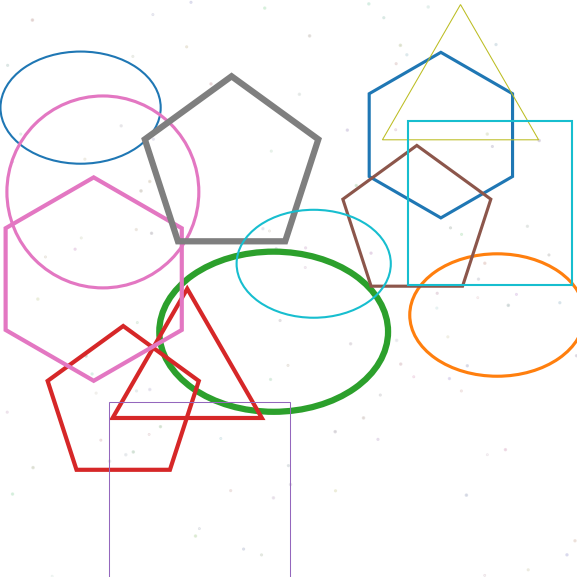[{"shape": "oval", "thickness": 1, "radius": 0.69, "center": [0.14, 0.813]}, {"shape": "hexagon", "thickness": 1.5, "radius": 0.72, "center": [0.763, 0.765]}, {"shape": "oval", "thickness": 1.5, "radius": 0.76, "center": [0.861, 0.454]}, {"shape": "oval", "thickness": 3, "radius": 0.99, "center": [0.474, 0.425]}, {"shape": "triangle", "thickness": 2, "radius": 0.75, "center": [0.324, 0.35]}, {"shape": "pentagon", "thickness": 2, "radius": 0.69, "center": [0.213, 0.297]}, {"shape": "square", "thickness": 0.5, "radius": 0.78, "center": [0.345, 0.146]}, {"shape": "pentagon", "thickness": 1.5, "radius": 0.67, "center": [0.722, 0.613]}, {"shape": "hexagon", "thickness": 2, "radius": 0.88, "center": [0.162, 0.516]}, {"shape": "circle", "thickness": 1.5, "radius": 0.83, "center": [0.178, 0.667]}, {"shape": "pentagon", "thickness": 3, "radius": 0.79, "center": [0.401, 0.709]}, {"shape": "triangle", "thickness": 0.5, "radius": 0.78, "center": [0.797, 0.835]}, {"shape": "square", "thickness": 1, "radius": 0.71, "center": [0.849, 0.648]}, {"shape": "oval", "thickness": 1, "radius": 0.67, "center": [0.543, 0.542]}]